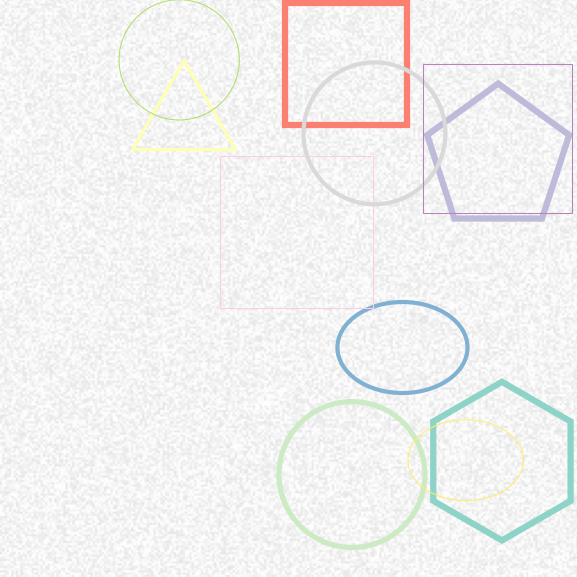[{"shape": "hexagon", "thickness": 3, "radius": 0.69, "center": [0.869, 0.201]}, {"shape": "triangle", "thickness": 1.5, "radius": 0.51, "center": [0.319, 0.792]}, {"shape": "pentagon", "thickness": 3, "radius": 0.65, "center": [0.863, 0.725]}, {"shape": "square", "thickness": 3, "radius": 0.53, "center": [0.599, 0.888]}, {"shape": "oval", "thickness": 2, "radius": 0.56, "center": [0.697, 0.397]}, {"shape": "circle", "thickness": 0.5, "radius": 0.52, "center": [0.31, 0.895]}, {"shape": "square", "thickness": 0.5, "radius": 0.66, "center": [0.514, 0.598]}, {"shape": "circle", "thickness": 2, "radius": 0.61, "center": [0.648, 0.768]}, {"shape": "square", "thickness": 0.5, "radius": 0.64, "center": [0.862, 0.759]}, {"shape": "circle", "thickness": 2.5, "radius": 0.63, "center": [0.609, 0.177]}, {"shape": "oval", "thickness": 0.5, "radius": 0.5, "center": [0.806, 0.202]}]